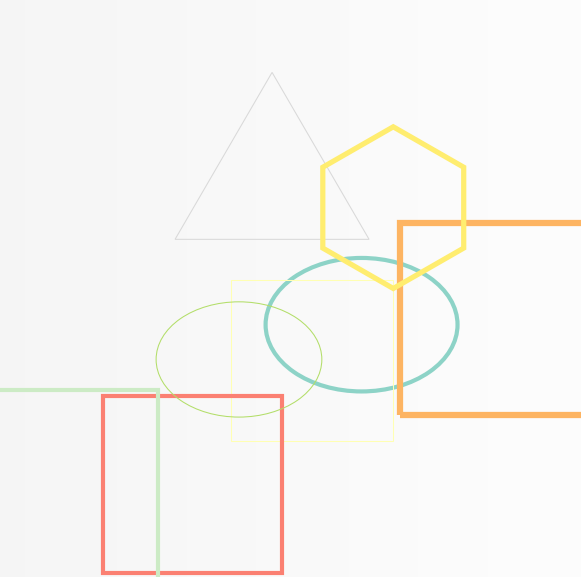[{"shape": "oval", "thickness": 2, "radius": 0.83, "center": [0.622, 0.437]}, {"shape": "square", "thickness": 0.5, "radius": 0.69, "center": [0.537, 0.375]}, {"shape": "square", "thickness": 2, "radius": 0.77, "center": [0.331, 0.16]}, {"shape": "square", "thickness": 3, "radius": 0.83, "center": [0.855, 0.447]}, {"shape": "oval", "thickness": 0.5, "radius": 0.71, "center": [0.411, 0.377]}, {"shape": "triangle", "thickness": 0.5, "radius": 0.96, "center": [0.468, 0.681]}, {"shape": "square", "thickness": 2, "radius": 0.83, "center": [0.105, 0.157]}, {"shape": "hexagon", "thickness": 2.5, "radius": 0.7, "center": [0.677, 0.64]}]